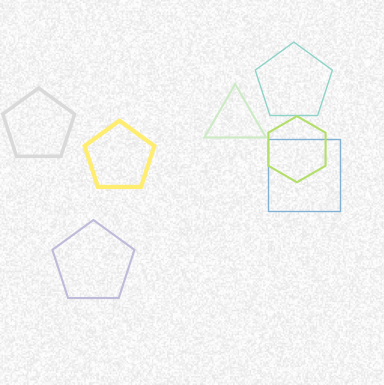[{"shape": "pentagon", "thickness": 1, "radius": 0.53, "center": [0.763, 0.785]}, {"shape": "pentagon", "thickness": 1.5, "radius": 0.56, "center": [0.243, 0.317]}, {"shape": "square", "thickness": 1, "radius": 0.47, "center": [0.789, 0.545]}, {"shape": "hexagon", "thickness": 1.5, "radius": 0.43, "center": [0.771, 0.612]}, {"shape": "pentagon", "thickness": 2.5, "radius": 0.49, "center": [0.101, 0.673]}, {"shape": "triangle", "thickness": 1.5, "radius": 0.46, "center": [0.611, 0.689]}, {"shape": "pentagon", "thickness": 3, "radius": 0.48, "center": [0.31, 0.591]}]